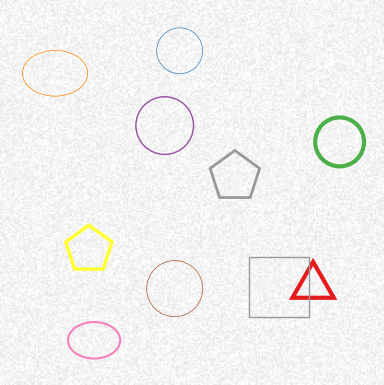[{"shape": "triangle", "thickness": 3, "radius": 0.31, "center": [0.813, 0.258]}, {"shape": "circle", "thickness": 0.5, "radius": 0.3, "center": [0.467, 0.868]}, {"shape": "circle", "thickness": 3, "radius": 0.32, "center": [0.882, 0.631]}, {"shape": "circle", "thickness": 1, "radius": 0.37, "center": [0.428, 0.674]}, {"shape": "oval", "thickness": 0.5, "radius": 0.42, "center": [0.143, 0.81]}, {"shape": "pentagon", "thickness": 2.5, "radius": 0.32, "center": [0.231, 0.352]}, {"shape": "circle", "thickness": 0.5, "radius": 0.36, "center": [0.454, 0.25]}, {"shape": "oval", "thickness": 1.5, "radius": 0.34, "center": [0.244, 0.116]}, {"shape": "pentagon", "thickness": 2, "radius": 0.34, "center": [0.61, 0.542]}, {"shape": "square", "thickness": 1, "radius": 0.39, "center": [0.725, 0.255]}]